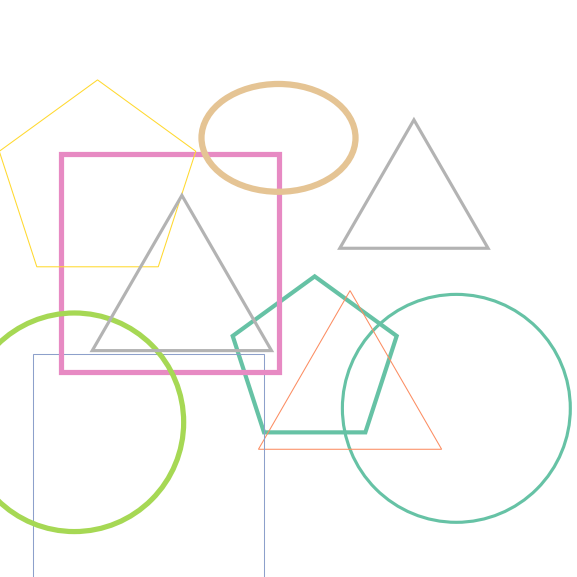[{"shape": "circle", "thickness": 1.5, "radius": 0.99, "center": [0.79, 0.292]}, {"shape": "pentagon", "thickness": 2, "radius": 0.75, "center": [0.545, 0.371]}, {"shape": "triangle", "thickness": 0.5, "radius": 0.92, "center": [0.606, 0.313]}, {"shape": "square", "thickness": 0.5, "radius": 1.0, "center": [0.257, 0.187]}, {"shape": "square", "thickness": 2.5, "radius": 0.94, "center": [0.295, 0.543]}, {"shape": "circle", "thickness": 2.5, "radius": 0.95, "center": [0.129, 0.268]}, {"shape": "pentagon", "thickness": 0.5, "radius": 0.89, "center": [0.169, 0.682]}, {"shape": "oval", "thickness": 3, "radius": 0.67, "center": [0.482, 0.76]}, {"shape": "triangle", "thickness": 1.5, "radius": 0.9, "center": [0.315, 0.482]}, {"shape": "triangle", "thickness": 1.5, "radius": 0.74, "center": [0.717, 0.643]}]